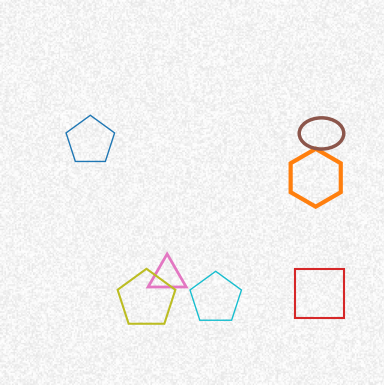[{"shape": "pentagon", "thickness": 1, "radius": 0.33, "center": [0.235, 0.634]}, {"shape": "hexagon", "thickness": 3, "radius": 0.38, "center": [0.82, 0.538]}, {"shape": "square", "thickness": 1.5, "radius": 0.32, "center": [0.83, 0.237]}, {"shape": "oval", "thickness": 2.5, "radius": 0.29, "center": [0.835, 0.653]}, {"shape": "triangle", "thickness": 2, "radius": 0.29, "center": [0.434, 0.283]}, {"shape": "pentagon", "thickness": 1.5, "radius": 0.39, "center": [0.38, 0.223]}, {"shape": "pentagon", "thickness": 1, "radius": 0.35, "center": [0.56, 0.225]}]